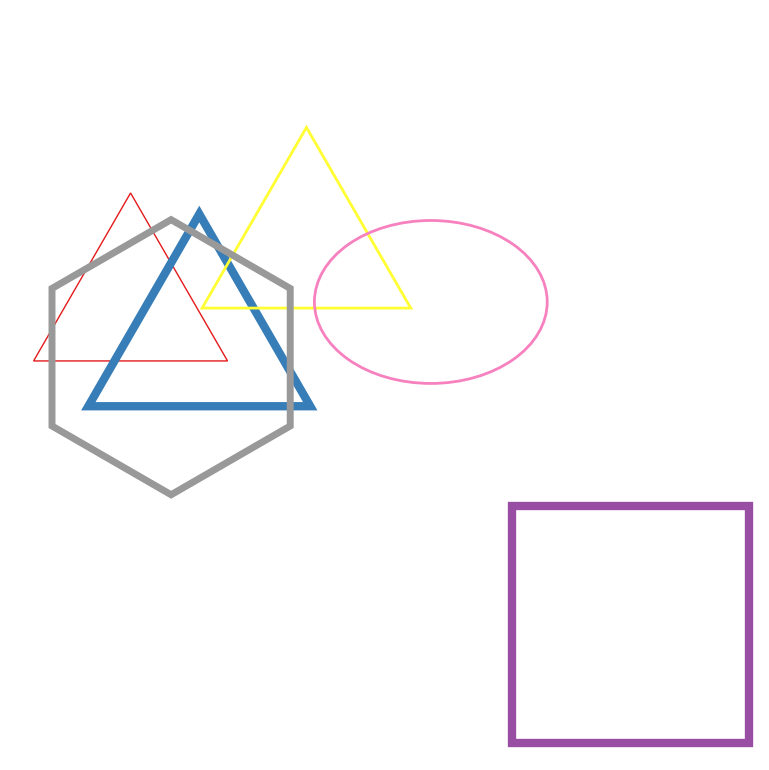[{"shape": "triangle", "thickness": 0.5, "radius": 0.73, "center": [0.17, 0.604]}, {"shape": "triangle", "thickness": 3, "radius": 0.83, "center": [0.259, 0.556]}, {"shape": "square", "thickness": 3, "radius": 0.77, "center": [0.819, 0.189]}, {"shape": "triangle", "thickness": 1, "radius": 0.78, "center": [0.398, 0.678]}, {"shape": "oval", "thickness": 1, "radius": 0.76, "center": [0.559, 0.608]}, {"shape": "hexagon", "thickness": 2.5, "radius": 0.89, "center": [0.222, 0.536]}]